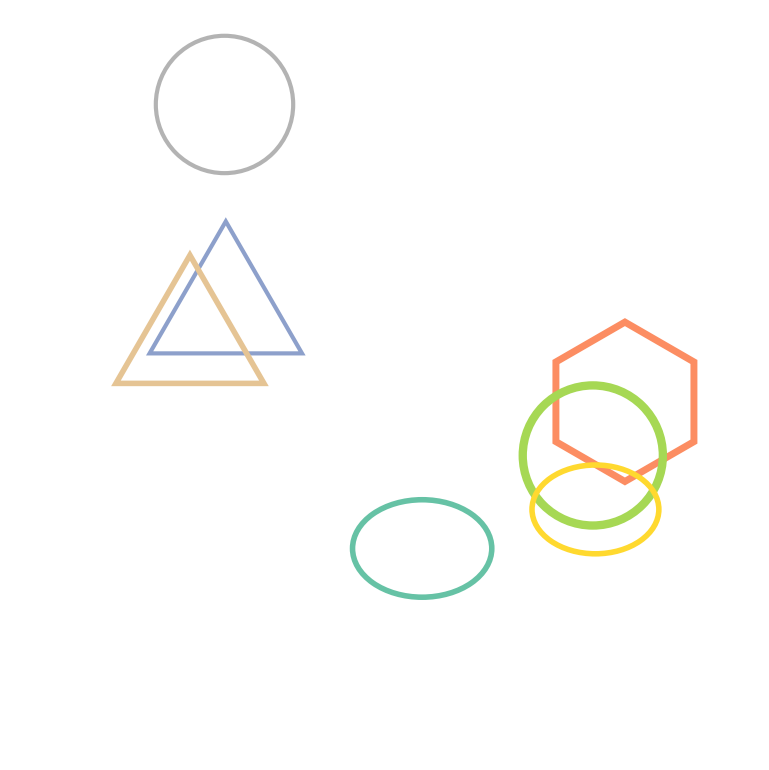[{"shape": "oval", "thickness": 2, "radius": 0.45, "center": [0.548, 0.288]}, {"shape": "hexagon", "thickness": 2.5, "radius": 0.52, "center": [0.812, 0.478]}, {"shape": "triangle", "thickness": 1.5, "radius": 0.57, "center": [0.293, 0.598]}, {"shape": "circle", "thickness": 3, "radius": 0.45, "center": [0.77, 0.408]}, {"shape": "oval", "thickness": 2, "radius": 0.41, "center": [0.773, 0.338]}, {"shape": "triangle", "thickness": 2, "radius": 0.55, "center": [0.247, 0.558]}, {"shape": "circle", "thickness": 1.5, "radius": 0.45, "center": [0.292, 0.864]}]